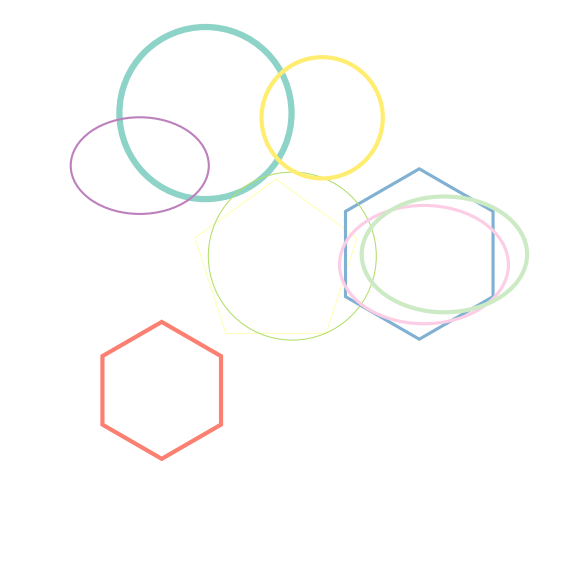[{"shape": "circle", "thickness": 3, "radius": 0.75, "center": [0.356, 0.803]}, {"shape": "pentagon", "thickness": 0.5, "radius": 0.74, "center": [0.478, 0.541]}, {"shape": "hexagon", "thickness": 2, "radius": 0.59, "center": [0.28, 0.323]}, {"shape": "hexagon", "thickness": 1.5, "radius": 0.74, "center": [0.726, 0.559]}, {"shape": "circle", "thickness": 0.5, "radius": 0.73, "center": [0.506, 0.556]}, {"shape": "oval", "thickness": 1.5, "radius": 0.73, "center": [0.734, 0.541]}, {"shape": "oval", "thickness": 1, "radius": 0.6, "center": [0.242, 0.712]}, {"shape": "oval", "thickness": 2, "radius": 0.72, "center": [0.77, 0.559]}, {"shape": "circle", "thickness": 2, "radius": 0.52, "center": [0.558, 0.795]}]